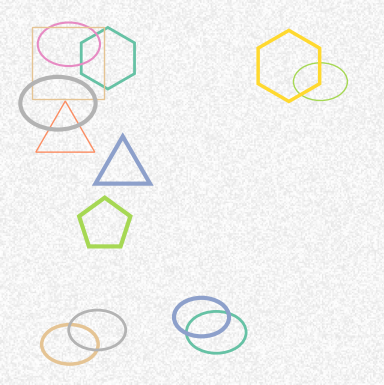[{"shape": "hexagon", "thickness": 2, "radius": 0.4, "center": [0.28, 0.849]}, {"shape": "oval", "thickness": 2, "radius": 0.39, "center": [0.562, 0.137]}, {"shape": "triangle", "thickness": 1, "radius": 0.44, "center": [0.17, 0.649]}, {"shape": "oval", "thickness": 3, "radius": 0.36, "center": [0.523, 0.176]}, {"shape": "triangle", "thickness": 3, "radius": 0.41, "center": [0.319, 0.564]}, {"shape": "oval", "thickness": 1.5, "radius": 0.4, "center": [0.179, 0.885]}, {"shape": "oval", "thickness": 1, "radius": 0.35, "center": [0.832, 0.788]}, {"shape": "pentagon", "thickness": 3, "radius": 0.35, "center": [0.272, 0.417]}, {"shape": "hexagon", "thickness": 2.5, "radius": 0.46, "center": [0.75, 0.829]}, {"shape": "oval", "thickness": 2.5, "radius": 0.37, "center": [0.182, 0.106]}, {"shape": "square", "thickness": 1, "radius": 0.47, "center": [0.176, 0.837]}, {"shape": "oval", "thickness": 3, "radius": 0.49, "center": [0.151, 0.732]}, {"shape": "oval", "thickness": 2, "radius": 0.37, "center": [0.252, 0.143]}]